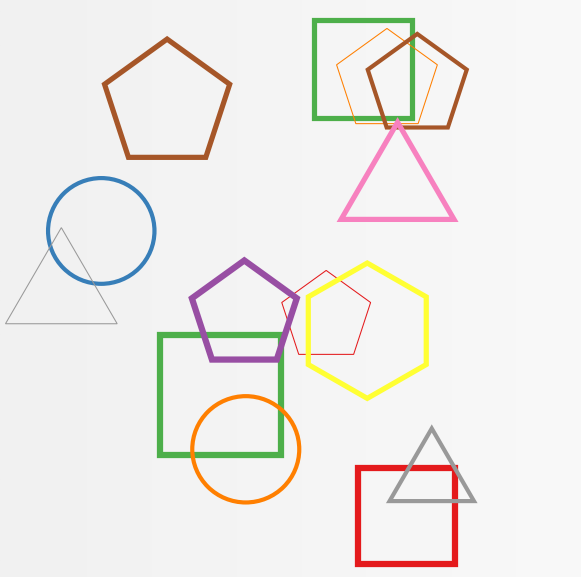[{"shape": "pentagon", "thickness": 0.5, "radius": 0.4, "center": [0.561, 0.451]}, {"shape": "square", "thickness": 3, "radius": 0.42, "center": [0.699, 0.105]}, {"shape": "circle", "thickness": 2, "radius": 0.46, "center": [0.174, 0.599]}, {"shape": "square", "thickness": 2.5, "radius": 0.42, "center": [0.625, 0.88]}, {"shape": "square", "thickness": 3, "radius": 0.52, "center": [0.379, 0.315]}, {"shape": "pentagon", "thickness": 3, "radius": 0.47, "center": [0.42, 0.453]}, {"shape": "pentagon", "thickness": 0.5, "radius": 0.46, "center": [0.666, 0.859]}, {"shape": "circle", "thickness": 2, "radius": 0.46, "center": [0.423, 0.221]}, {"shape": "hexagon", "thickness": 2.5, "radius": 0.59, "center": [0.632, 0.426]}, {"shape": "pentagon", "thickness": 2, "radius": 0.45, "center": [0.718, 0.851]}, {"shape": "pentagon", "thickness": 2.5, "radius": 0.57, "center": [0.288, 0.818]}, {"shape": "triangle", "thickness": 2.5, "radius": 0.56, "center": [0.684, 0.675]}, {"shape": "triangle", "thickness": 2, "radius": 0.42, "center": [0.743, 0.173]}, {"shape": "triangle", "thickness": 0.5, "radius": 0.55, "center": [0.106, 0.494]}]